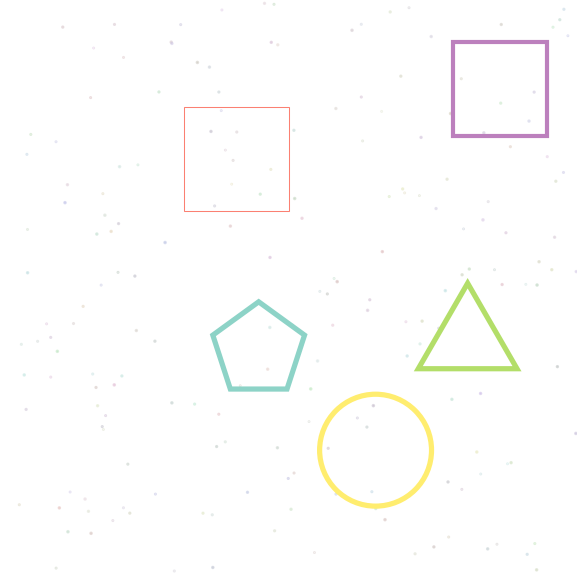[{"shape": "pentagon", "thickness": 2.5, "radius": 0.42, "center": [0.448, 0.393]}, {"shape": "square", "thickness": 0.5, "radius": 0.45, "center": [0.409, 0.724]}, {"shape": "triangle", "thickness": 2.5, "radius": 0.49, "center": [0.81, 0.41]}, {"shape": "square", "thickness": 2, "radius": 0.41, "center": [0.865, 0.845]}, {"shape": "circle", "thickness": 2.5, "radius": 0.48, "center": [0.65, 0.22]}]